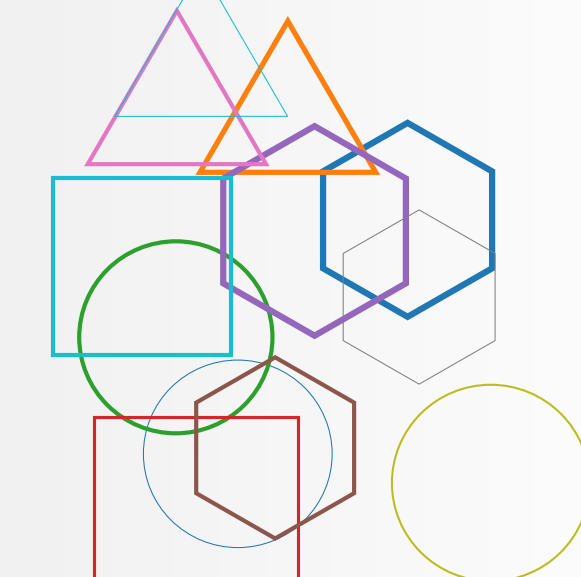[{"shape": "hexagon", "thickness": 3, "radius": 0.84, "center": [0.701, 0.618]}, {"shape": "circle", "thickness": 0.5, "radius": 0.81, "center": [0.409, 0.213]}, {"shape": "triangle", "thickness": 2.5, "radius": 0.87, "center": [0.495, 0.788]}, {"shape": "circle", "thickness": 2, "radius": 0.83, "center": [0.303, 0.415]}, {"shape": "square", "thickness": 1.5, "radius": 0.88, "center": [0.337, 0.102]}, {"shape": "hexagon", "thickness": 3, "radius": 0.91, "center": [0.541, 0.599]}, {"shape": "hexagon", "thickness": 2, "radius": 0.78, "center": [0.473, 0.224]}, {"shape": "triangle", "thickness": 2, "radius": 0.89, "center": [0.304, 0.803]}, {"shape": "hexagon", "thickness": 0.5, "radius": 0.75, "center": [0.721, 0.485]}, {"shape": "circle", "thickness": 1, "radius": 0.85, "center": [0.844, 0.163]}, {"shape": "square", "thickness": 2, "radius": 0.76, "center": [0.245, 0.538]}, {"shape": "triangle", "thickness": 0.5, "radius": 0.86, "center": [0.346, 0.883]}]